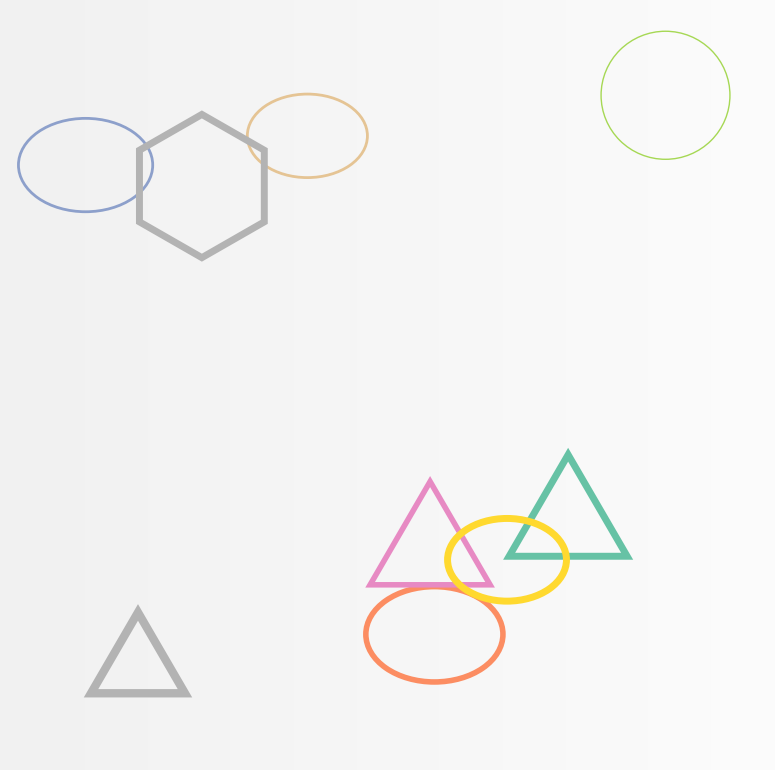[{"shape": "triangle", "thickness": 2.5, "radius": 0.44, "center": [0.733, 0.322]}, {"shape": "oval", "thickness": 2, "radius": 0.44, "center": [0.561, 0.176]}, {"shape": "oval", "thickness": 1, "radius": 0.43, "center": [0.11, 0.786]}, {"shape": "triangle", "thickness": 2, "radius": 0.45, "center": [0.555, 0.285]}, {"shape": "circle", "thickness": 0.5, "radius": 0.42, "center": [0.859, 0.876]}, {"shape": "oval", "thickness": 2.5, "radius": 0.38, "center": [0.654, 0.273]}, {"shape": "oval", "thickness": 1, "radius": 0.39, "center": [0.397, 0.824]}, {"shape": "triangle", "thickness": 3, "radius": 0.35, "center": [0.178, 0.135]}, {"shape": "hexagon", "thickness": 2.5, "radius": 0.47, "center": [0.26, 0.758]}]